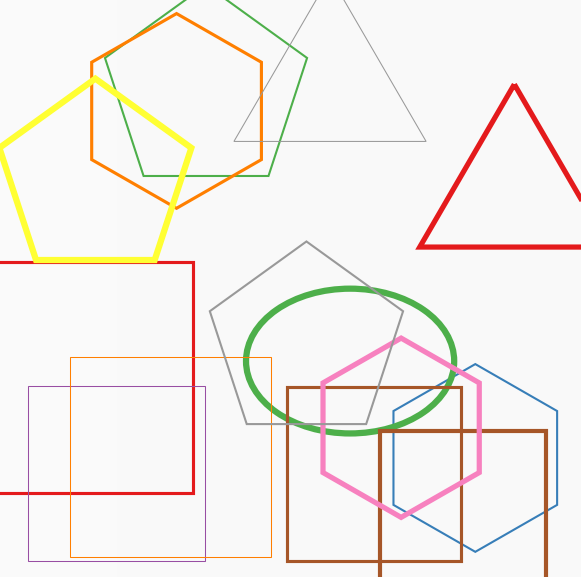[{"shape": "triangle", "thickness": 2.5, "radius": 0.94, "center": [0.885, 0.665]}, {"shape": "square", "thickness": 1.5, "radius": 1.0, "center": [0.132, 0.346]}, {"shape": "hexagon", "thickness": 1, "radius": 0.81, "center": [0.818, 0.206]}, {"shape": "pentagon", "thickness": 1, "radius": 0.91, "center": [0.354, 0.842]}, {"shape": "oval", "thickness": 3, "radius": 0.9, "center": [0.602, 0.374]}, {"shape": "square", "thickness": 0.5, "radius": 0.76, "center": [0.201, 0.179]}, {"shape": "hexagon", "thickness": 1.5, "radius": 0.84, "center": [0.304, 0.807]}, {"shape": "square", "thickness": 0.5, "radius": 0.87, "center": [0.293, 0.208]}, {"shape": "pentagon", "thickness": 3, "radius": 0.87, "center": [0.164, 0.689]}, {"shape": "square", "thickness": 2, "radius": 0.71, "center": [0.796, 0.11]}, {"shape": "square", "thickness": 1.5, "radius": 0.75, "center": [0.643, 0.179]}, {"shape": "hexagon", "thickness": 2.5, "radius": 0.78, "center": [0.69, 0.258]}, {"shape": "pentagon", "thickness": 1, "radius": 0.87, "center": [0.527, 0.406]}, {"shape": "triangle", "thickness": 0.5, "radius": 0.95, "center": [0.568, 0.85]}]